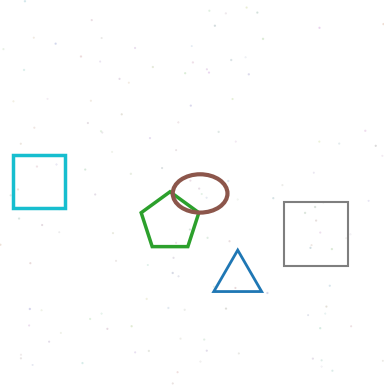[{"shape": "triangle", "thickness": 2, "radius": 0.36, "center": [0.617, 0.279]}, {"shape": "pentagon", "thickness": 2.5, "radius": 0.39, "center": [0.442, 0.423]}, {"shape": "oval", "thickness": 3, "radius": 0.36, "center": [0.52, 0.498]}, {"shape": "square", "thickness": 1.5, "radius": 0.42, "center": [0.821, 0.393]}, {"shape": "square", "thickness": 2.5, "radius": 0.34, "center": [0.101, 0.529]}]